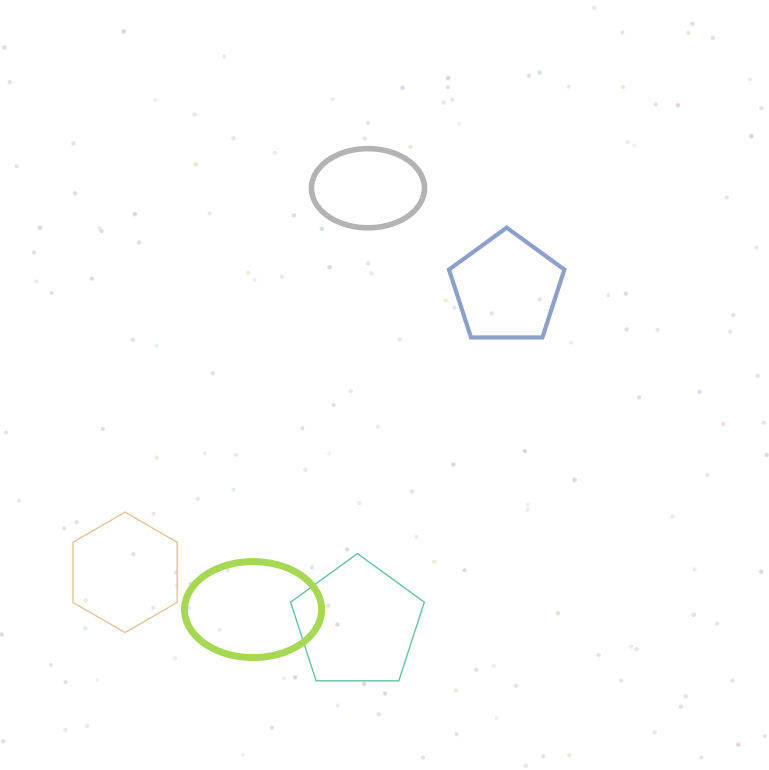[{"shape": "pentagon", "thickness": 0.5, "radius": 0.46, "center": [0.464, 0.19]}, {"shape": "pentagon", "thickness": 1.5, "radius": 0.39, "center": [0.658, 0.626]}, {"shape": "oval", "thickness": 2.5, "radius": 0.45, "center": [0.329, 0.208]}, {"shape": "hexagon", "thickness": 0.5, "radius": 0.39, "center": [0.162, 0.257]}, {"shape": "oval", "thickness": 2, "radius": 0.37, "center": [0.478, 0.756]}]